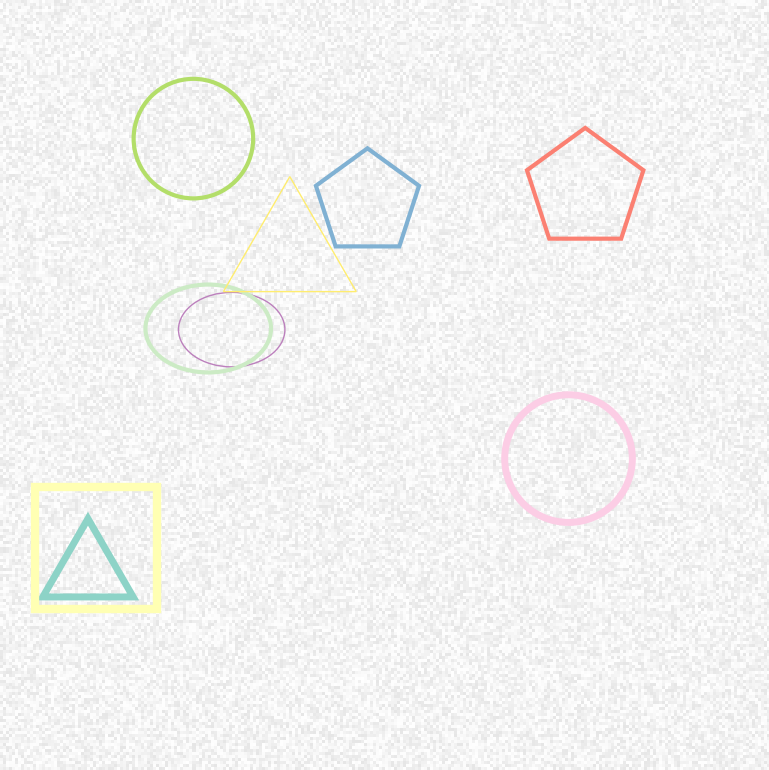[{"shape": "triangle", "thickness": 2.5, "radius": 0.34, "center": [0.114, 0.259]}, {"shape": "square", "thickness": 3, "radius": 0.4, "center": [0.124, 0.289]}, {"shape": "pentagon", "thickness": 1.5, "radius": 0.4, "center": [0.76, 0.754]}, {"shape": "pentagon", "thickness": 1.5, "radius": 0.35, "center": [0.477, 0.737]}, {"shape": "circle", "thickness": 1.5, "radius": 0.39, "center": [0.251, 0.82]}, {"shape": "circle", "thickness": 2.5, "radius": 0.41, "center": [0.738, 0.404]}, {"shape": "oval", "thickness": 0.5, "radius": 0.35, "center": [0.301, 0.572]}, {"shape": "oval", "thickness": 1.5, "radius": 0.41, "center": [0.27, 0.573]}, {"shape": "triangle", "thickness": 0.5, "radius": 0.5, "center": [0.376, 0.671]}]